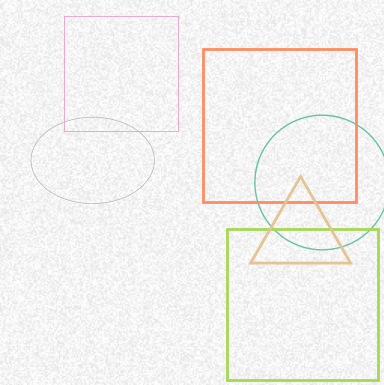[{"shape": "circle", "thickness": 1, "radius": 0.87, "center": [0.837, 0.526]}, {"shape": "square", "thickness": 2, "radius": 0.99, "center": [0.727, 0.674]}, {"shape": "square", "thickness": 0.5, "radius": 0.74, "center": [0.315, 0.809]}, {"shape": "square", "thickness": 2, "radius": 0.98, "center": [0.786, 0.208]}, {"shape": "triangle", "thickness": 2, "radius": 0.75, "center": [0.781, 0.392]}, {"shape": "oval", "thickness": 0.5, "radius": 0.8, "center": [0.241, 0.583]}]